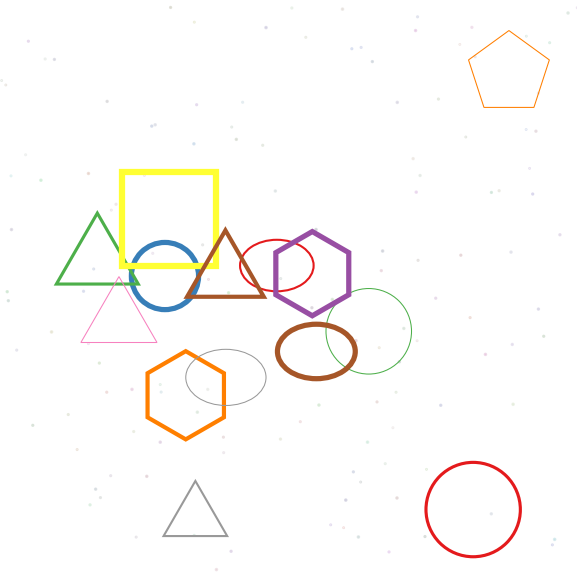[{"shape": "oval", "thickness": 1, "radius": 0.32, "center": [0.479, 0.539]}, {"shape": "circle", "thickness": 1.5, "radius": 0.41, "center": [0.819, 0.117]}, {"shape": "circle", "thickness": 2.5, "radius": 0.29, "center": [0.286, 0.521]}, {"shape": "circle", "thickness": 0.5, "radius": 0.37, "center": [0.639, 0.425]}, {"shape": "triangle", "thickness": 1.5, "radius": 0.41, "center": [0.169, 0.548]}, {"shape": "hexagon", "thickness": 2.5, "radius": 0.36, "center": [0.541, 0.525]}, {"shape": "pentagon", "thickness": 0.5, "radius": 0.37, "center": [0.881, 0.873]}, {"shape": "hexagon", "thickness": 2, "radius": 0.38, "center": [0.322, 0.315]}, {"shape": "square", "thickness": 3, "radius": 0.4, "center": [0.293, 0.62]}, {"shape": "triangle", "thickness": 2, "radius": 0.38, "center": [0.39, 0.524]}, {"shape": "oval", "thickness": 2.5, "radius": 0.34, "center": [0.548, 0.391]}, {"shape": "triangle", "thickness": 0.5, "radius": 0.38, "center": [0.206, 0.444]}, {"shape": "oval", "thickness": 0.5, "radius": 0.35, "center": [0.391, 0.346]}, {"shape": "triangle", "thickness": 1, "radius": 0.32, "center": [0.338, 0.103]}]